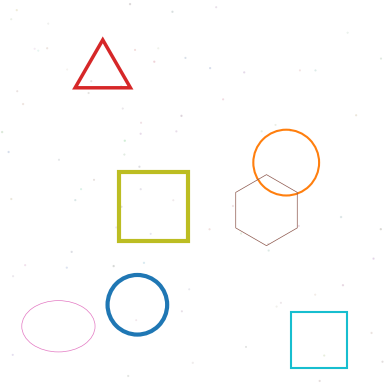[{"shape": "circle", "thickness": 3, "radius": 0.39, "center": [0.357, 0.208]}, {"shape": "circle", "thickness": 1.5, "radius": 0.43, "center": [0.743, 0.578]}, {"shape": "triangle", "thickness": 2.5, "radius": 0.41, "center": [0.267, 0.813]}, {"shape": "hexagon", "thickness": 0.5, "radius": 0.46, "center": [0.692, 0.454]}, {"shape": "oval", "thickness": 0.5, "radius": 0.48, "center": [0.152, 0.153]}, {"shape": "square", "thickness": 3, "radius": 0.45, "center": [0.398, 0.464]}, {"shape": "square", "thickness": 1.5, "radius": 0.36, "center": [0.828, 0.118]}]